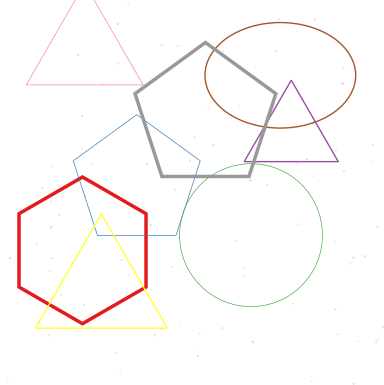[{"shape": "hexagon", "thickness": 2.5, "radius": 0.95, "center": [0.214, 0.35]}, {"shape": "pentagon", "thickness": 0.5, "radius": 0.87, "center": [0.355, 0.529]}, {"shape": "circle", "thickness": 0.5, "radius": 0.93, "center": [0.652, 0.389]}, {"shape": "triangle", "thickness": 1, "radius": 0.71, "center": [0.757, 0.651]}, {"shape": "triangle", "thickness": 1, "radius": 0.99, "center": [0.263, 0.246]}, {"shape": "oval", "thickness": 1, "radius": 0.98, "center": [0.728, 0.804]}, {"shape": "triangle", "thickness": 0.5, "radius": 0.88, "center": [0.22, 0.867]}, {"shape": "pentagon", "thickness": 2.5, "radius": 0.96, "center": [0.534, 0.697]}]